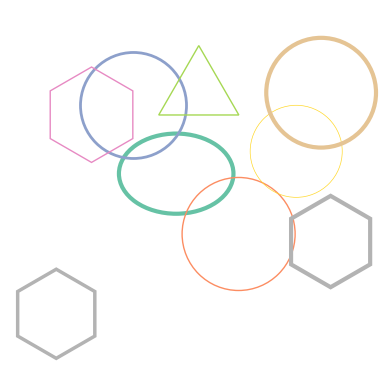[{"shape": "oval", "thickness": 3, "radius": 0.74, "center": [0.458, 0.549]}, {"shape": "circle", "thickness": 1, "radius": 0.73, "center": [0.62, 0.392]}, {"shape": "circle", "thickness": 2, "radius": 0.69, "center": [0.347, 0.726]}, {"shape": "hexagon", "thickness": 1, "radius": 0.62, "center": [0.238, 0.702]}, {"shape": "triangle", "thickness": 1, "radius": 0.6, "center": [0.516, 0.761]}, {"shape": "circle", "thickness": 0.5, "radius": 0.6, "center": [0.769, 0.607]}, {"shape": "circle", "thickness": 3, "radius": 0.71, "center": [0.834, 0.759]}, {"shape": "hexagon", "thickness": 2.5, "radius": 0.58, "center": [0.146, 0.185]}, {"shape": "hexagon", "thickness": 3, "radius": 0.59, "center": [0.859, 0.373]}]